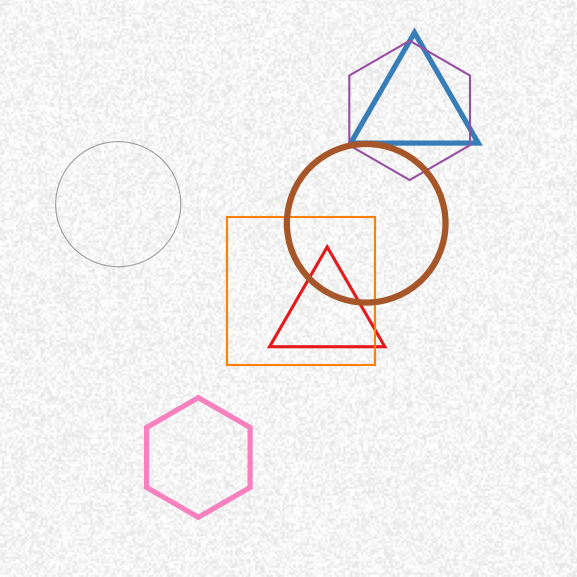[{"shape": "triangle", "thickness": 1.5, "radius": 0.58, "center": [0.567, 0.456]}, {"shape": "triangle", "thickness": 2.5, "radius": 0.64, "center": [0.718, 0.815]}, {"shape": "hexagon", "thickness": 1, "radius": 0.6, "center": [0.709, 0.808]}, {"shape": "square", "thickness": 1, "radius": 0.64, "center": [0.522, 0.496]}, {"shape": "circle", "thickness": 3, "radius": 0.69, "center": [0.634, 0.613]}, {"shape": "hexagon", "thickness": 2.5, "radius": 0.52, "center": [0.343, 0.207]}, {"shape": "circle", "thickness": 0.5, "radius": 0.54, "center": [0.205, 0.646]}]